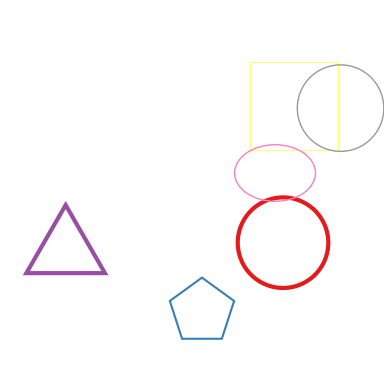[{"shape": "circle", "thickness": 3, "radius": 0.59, "center": [0.735, 0.37]}, {"shape": "pentagon", "thickness": 1.5, "radius": 0.44, "center": [0.525, 0.191]}, {"shape": "triangle", "thickness": 3, "radius": 0.59, "center": [0.171, 0.349]}, {"shape": "square", "thickness": 0.5, "radius": 0.57, "center": [0.763, 0.724]}, {"shape": "oval", "thickness": 1, "radius": 0.53, "center": [0.714, 0.551]}, {"shape": "circle", "thickness": 1, "radius": 0.56, "center": [0.885, 0.719]}]